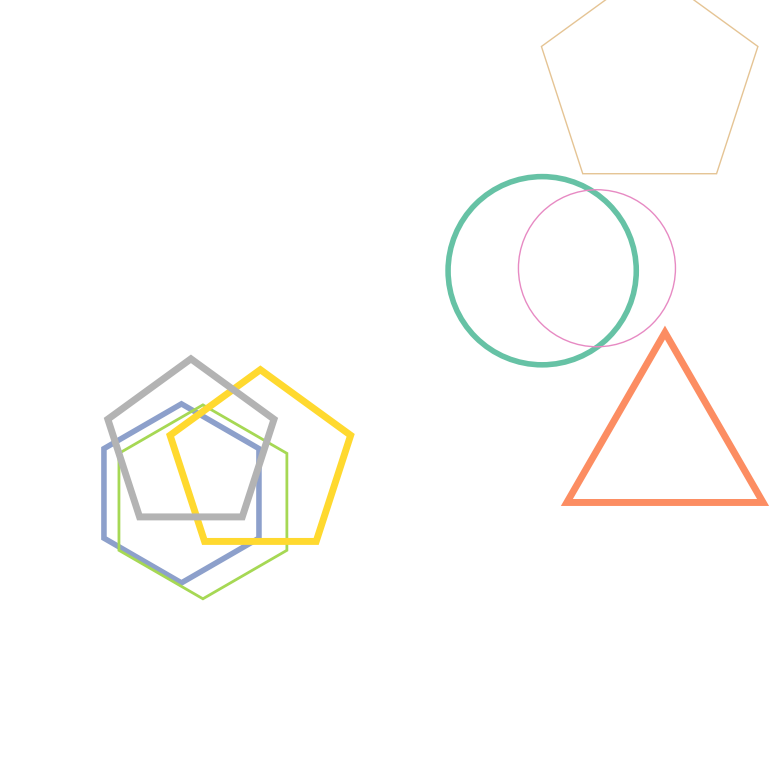[{"shape": "circle", "thickness": 2, "radius": 0.61, "center": [0.704, 0.648]}, {"shape": "triangle", "thickness": 2.5, "radius": 0.74, "center": [0.864, 0.421]}, {"shape": "hexagon", "thickness": 2, "radius": 0.58, "center": [0.236, 0.359]}, {"shape": "circle", "thickness": 0.5, "radius": 0.51, "center": [0.775, 0.652]}, {"shape": "hexagon", "thickness": 1, "radius": 0.63, "center": [0.264, 0.348]}, {"shape": "pentagon", "thickness": 2.5, "radius": 0.62, "center": [0.338, 0.397]}, {"shape": "pentagon", "thickness": 0.5, "radius": 0.74, "center": [0.844, 0.894]}, {"shape": "pentagon", "thickness": 2.5, "radius": 0.57, "center": [0.248, 0.42]}]